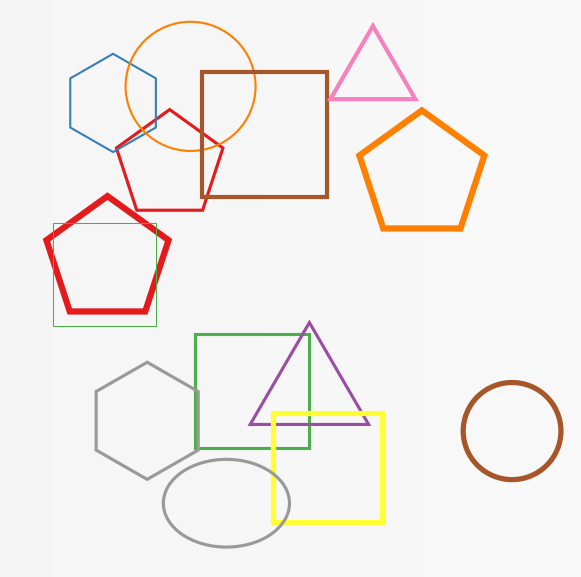[{"shape": "pentagon", "thickness": 3, "radius": 0.55, "center": [0.185, 0.549]}, {"shape": "pentagon", "thickness": 1.5, "radius": 0.48, "center": [0.292, 0.713]}, {"shape": "hexagon", "thickness": 1, "radius": 0.43, "center": [0.195, 0.821]}, {"shape": "square", "thickness": 0.5, "radius": 0.45, "center": [0.18, 0.525]}, {"shape": "square", "thickness": 1.5, "radius": 0.49, "center": [0.433, 0.322]}, {"shape": "triangle", "thickness": 1.5, "radius": 0.59, "center": [0.532, 0.323]}, {"shape": "pentagon", "thickness": 3, "radius": 0.57, "center": [0.726, 0.695]}, {"shape": "circle", "thickness": 1, "radius": 0.56, "center": [0.328, 0.85]}, {"shape": "square", "thickness": 2.5, "radius": 0.47, "center": [0.564, 0.189]}, {"shape": "circle", "thickness": 2.5, "radius": 0.42, "center": [0.881, 0.253]}, {"shape": "square", "thickness": 2, "radius": 0.54, "center": [0.455, 0.766]}, {"shape": "triangle", "thickness": 2, "radius": 0.42, "center": [0.642, 0.87]}, {"shape": "oval", "thickness": 1.5, "radius": 0.54, "center": [0.39, 0.128]}, {"shape": "hexagon", "thickness": 1.5, "radius": 0.51, "center": [0.253, 0.27]}]